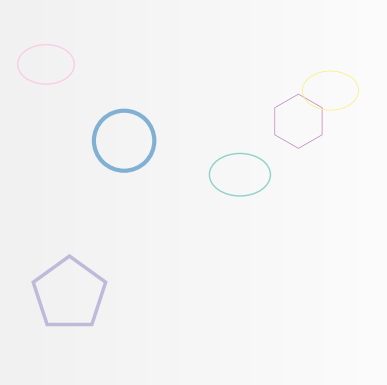[{"shape": "oval", "thickness": 1, "radius": 0.39, "center": [0.619, 0.546]}, {"shape": "pentagon", "thickness": 2.5, "radius": 0.49, "center": [0.179, 0.237]}, {"shape": "circle", "thickness": 3, "radius": 0.39, "center": [0.32, 0.634]}, {"shape": "oval", "thickness": 1, "radius": 0.37, "center": [0.119, 0.833]}, {"shape": "hexagon", "thickness": 0.5, "radius": 0.35, "center": [0.77, 0.685]}, {"shape": "oval", "thickness": 0.5, "radius": 0.36, "center": [0.853, 0.765]}]